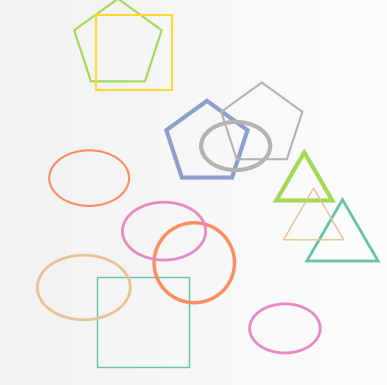[{"shape": "triangle", "thickness": 2, "radius": 0.53, "center": [0.884, 0.375]}, {"shape": "square", "thickness": 1, "radius": 0.59, "center": [0.369, 0.163]}, {"shape": "circle", "thickness": 2.5, "radius": 0.52, "center": [0.501, 0.318]}, {"shape": "oval", "thickness": 1.5, "radius": 0.52, "center": [0.23, 0.537]}, {"shape": "pentagon", "thickness": 3, "radius": 0.55, "center": [0.534, 0.628]}, {"shape": "oval", "thickness": 2, "radius": 0.54, "center": [0.423, 0.4]}, {"shape": "oval", "thickness": 2, "radius": 0.46, "center": [0.735, 0.147]}, {"shape": "triangle", "thickness": 3, "radius": 0.42, "center": [0.785, 0.521]}, {"shape": "pentagon", "thickness": 1.5, "radius": 0.59, "center": [0.304, 0.885]}, {"shape": "square", "thickness": 1.5, "radius": 0.49, "center": [0.346, 0.864]}, {"shape": "oval", "thickness": 2, "radius": 0.6, "center": [0.216, 0.253]}, {"shape": "triangle", "thickness": 1, "radius": 0.45, "center": [0.809, 0.422]}, {"shape": "oval", "thickness": 3, "radius": 0.45, "center": [0.608, 0.621]}, {"shape": "pentagon", "thickness": 1.5, "radius": 0.55, "center": [0.676, 0.676]}]